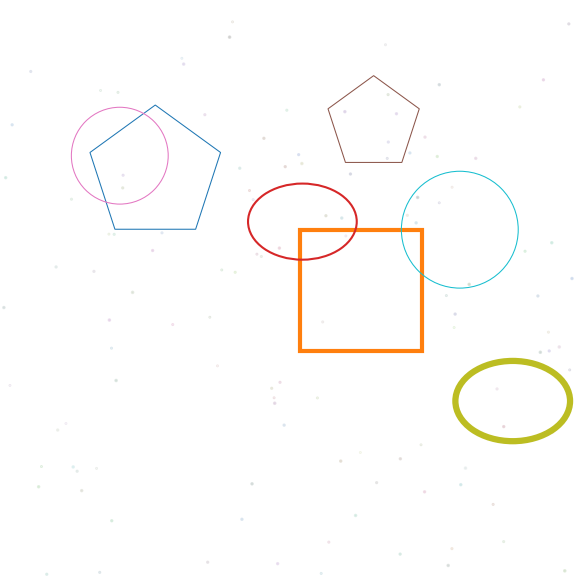[{"shape": "pentagon", "thickness": 0.5, "radius": 0.59, "center": [0.269, 0.698]}, {"shape": "square", "thickness": 2, "radius": 0.53, "center": [0.625, 0.496]}, {"shape": "oval", "thickness": 1, "radius": 0.47, "center": [0.524, 0.615]}, {"shape": "pentagon", "thickness": 0.5, "radius": 0.42, "center": [0.647, 0.785]}, {"shape": "circle", "thickness": 0.5, "radius": 0.42, "center": [0.207, 0.73]}, {"shape": "oval", "thickness": 3, "radius": 0.5, "center": [0.888, 0.305]}, {"shape": "circle", "thickness": 0.5, "radius": 0.51, "center": [0.796, 0.601]}]